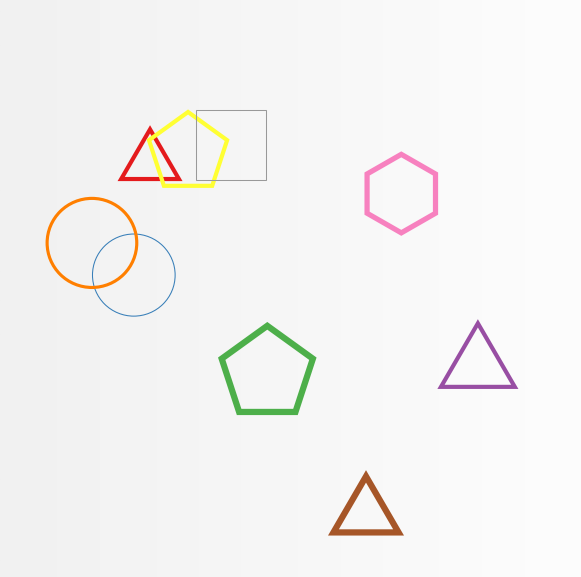[{"shape": "triangle", "thickness": 2, "radius": 0.29, "center": [0.258, 0.718]}, {"shape": "circle", "thickness": 0.5, "radius": 0.36, "center": [0.23, 0.523]}, {"shape": "pentagon", "thickness": 3, "radius": 0.41, "center": [0.46, 0.352]}, {"shape": "triangle", "thickness": 2, "radius": 0.37, "center": [0.822, 0.366]}, {"shape": "circle", "thickness": 1.5, "radius": 0.39, "center": [0.158, 0.578]}, {"shape": "pentagon", "thickness": 2, "radius": 0.35, "center": [0.324, 0.735]}, {"shape": "triangle", "thickness": 3, "radius": 0.32, "center": [0.63, 0.11]}, {"shape": "hexagon", "thickness": 2.5, "radius": 0.34, "center": [0.69, 0.664]}, {"shape": "square", "thickness": 0.5, "radius": 0.3, "center": [0.397, 0.748]}]